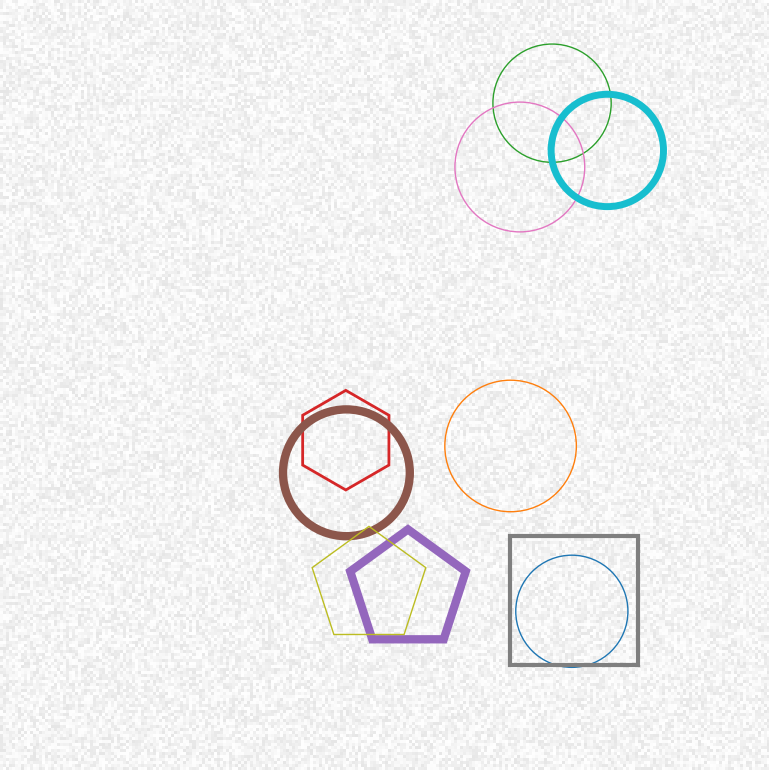[{"shape": "circle", "thickness": 0.5, "radius": 0.36, "center": [0.743, 0.206]}, {"shape": "circle", "thickness": 0.5, "radius": 0.43, "center": [0.663, 0.421]}, {"shape": "circle", "thickness": 0.5, "radius": 0.38, "center": [0.717, 0.866]}, {"shape": "hexagon", "thickness": 1, "radius": 0.32, "center": [0.449, 0.428]}, {"shape": "pentagon", "thickness": 3, "radius": 0.39, "center": [0.53, 0.234]}, {"shape": "circle", "thickness": 3, "radius": 0.41, "center": [0.45, 0.386]}, {"shape": "circle", "thickness": 0.5, "radius": 0.42, "center": [0.675, 0.783]}, {"shape": "square", "thickness": 1.5, "radius": 0.42, "center": [0.745, 0.22]}, {"shape": "pentagon", "thickness": 0.5, "radius": 0.39, "center": [0.479, 0.239]}, {"shape": "circle", "thickness": 2.5, "radius": 0.36, "center": [0.789, 0.805]}]